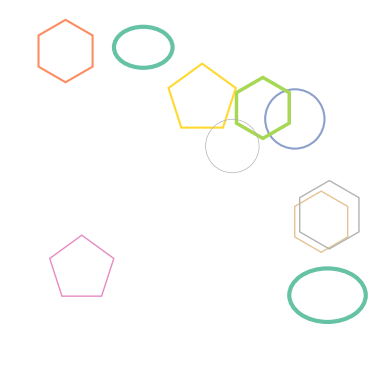[{"shape": "oval", "thickness": 3, "radius": 0.38, "center": [0.372, 0.877]}, {"shape": "oval", "thickness": 3, "radius": 0.5, "center": [0.851, 0.233]}, {"shape": "hexagon", "thickness": 1.5, "radius": 0.41, "center": [0.17, 0.867]}, {"shape": "circle", "thickness": 1.5, "radius": 0.39, "center": [0.766, 0.691]}, {"shape": "pentagon", "thickness": 1, "radius": 0.44, "center": [0.212, 0.302]}, {"shape": "hexagon", "thickness": 2.5, "radius": 0.4, "center": [0.683, 0.72]}, {"shape": "pentagon", "thickness": 1.5, "radius": 0.46, "center": [0.525, 0.743]}, {"shape": "hexagon", "thickness": 1, "radius": 0.4, "center": [0.834, 0.424]}, {"shape": "hexagon", "thickness": 1, "radius": 0.44, "center": [0.855, 0.442]}, {"shape": "circle", "thickness": 0.5, "radius": 0.35, "center": [0.604, 0.621]}]